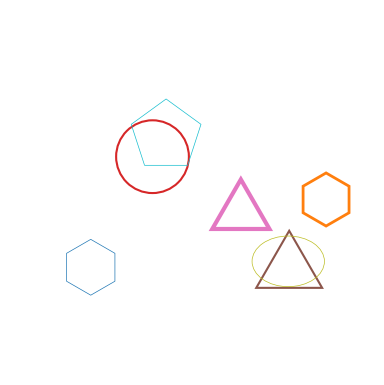[{"shape": "hexagon", "thickness": 0.5, "radius": 0.36, "center": [0.236, 0.306]}, {"shape": "hexagon", "thickness": 2, "radius": 0.34, "center": [0.847, 0.482]}, {"shape": "circle", "thickness": 1.5, "radius": 0.47, "center": [0.396, 0.593]}, {"shape": "triangle", "thickness": 1.5, "radius": 0.49, "center": [0.751, 0.302]}, {"shape": "triangle", "thickness": 3, "radius": 0.43, "center": [0.626, 0.448]}, {"shape": "oval", "thickness": 0.5, "radius": 0.47, "center": [0.749, 0.321]}, {"shape": "pentagon", "thickness": 0.5, "radius": 0.48, "center": [0.431, 0.648]}]